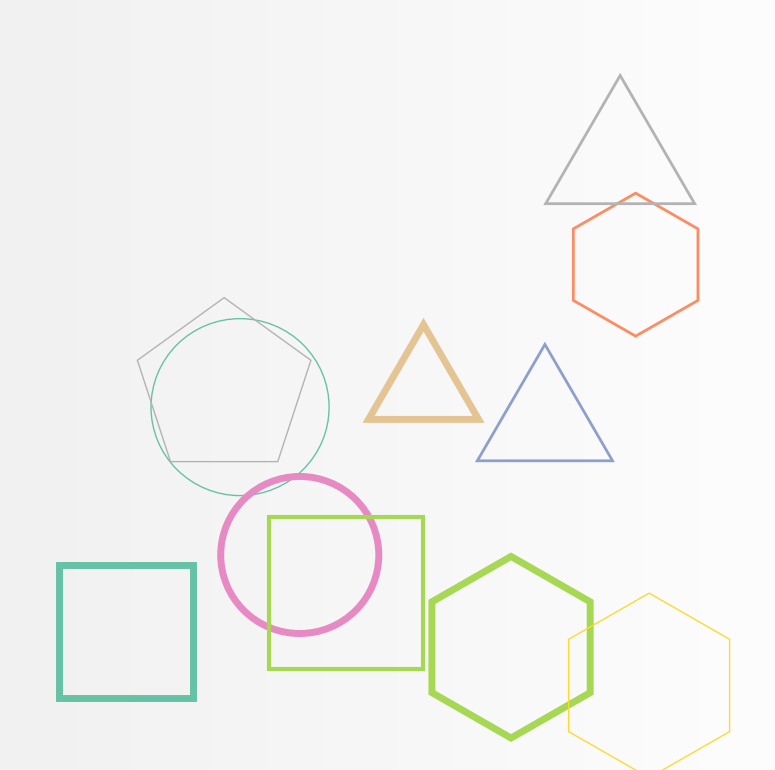[{"shape": "circle", "thickness": 0.5, "radius": 0.57, "center": [0.31, 0.471]}, {"shape": "square", "thickness": 2.5, "radius": 0.43, "center": [0.163, 0.18]}, {"shape": "hexagon", "thickness": 1, "radius": 0.46, "center": [0.82, 0.656]}, {"shape": "triangle", "thickness": 1, "radius": 0.5, "center": [0.703, 0.452]}, {"shape": "circle", "thickness": 2.5, "radius": 0.51, "center": [0.387, 0.279]}, {"shape": "hexagon", "thickness": 2.5, "radius": 0.59, "center": [0.659, 0.159]}, {"shape": "square", "thickness": 1.5, "radius": 0.5, "center": [0.447, 0.23]}, {"shape": "hexagon", "thickness": 0.5, "radius": 0.6, "center": [0.838, 0.11]}, {"shape": "triangle", "thickness": 2.5, "radius": 0.41, "center": [0.546, 0.496]}, {"shape": "pentagon", "thickness": 0.5, "radius": 0.59, "center": [0.289, 0.496]}, {"shape": "triangle", "thickness": 1, "radius": 0.55, "center": [0.8, 0.791]}]